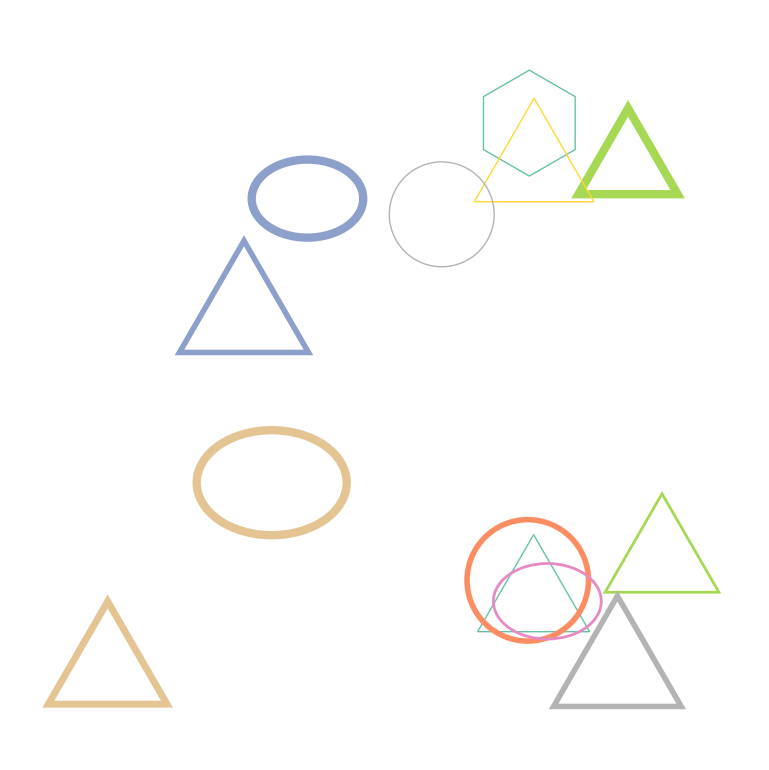[{"shape": "hexagon", "thickness": 0.5, "radius": 0.34, "center": [0.687, 0.84]}, {"shape": "triangle", "thickness": 0.5, "radius": 0.42, "center": [0.693, 0.222]}, {"shape": "circle", "thickness": 2, "radius": 0.39, "center": [0.685, 0.246]}, {"shape": "triangle", "thickness": 2, "radius": 0.48, "center": [0.317, 0.591]}, {"shape": "oval", "thickness": 3, "radius": 0.36, "center": [0.399, 0.742]}, {"shape": "oval", "thickness": 1, "radius": 0.35, "center": [0.711, 0.219]}, {"shape": "triangle", "thickness": 3, "radius": 0.37, "center": [0.816, 0.785]}, {"shape": "triangle", "thickness": 1, "radius": 0.43, "center": [0.86, 0.274]}, {"shape": "triangle", "thickness": 0.5, "radius": 0.45, "center": [0.694, 0.783]}, {"shape": "oval", "thickness": 3, "radius": 0.49, "center": [0.353, 0.373]}, {"shape": "triangle", "thickness": 2.5, "radius": 0.44, "center": [0.14, 0.13]}, {"shape": "circle", "thickness": 0.5, "radius": 0.34, "center": [0.574, 0.722]}, {"shape": "triangle", "thickness": 2, "radius": 0.48, "center": [0.802, 0.13]}]